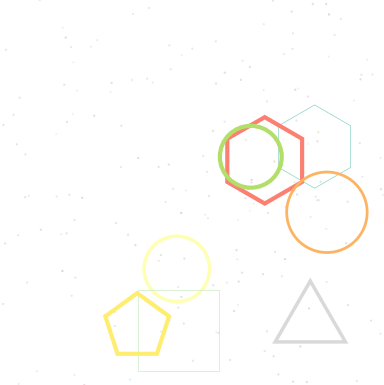[{"shape": "hexagon", "thickness": 0.5, "radius": 0.54, "center": [0.817, 0.619]}, {"shape": "circle", "thickness": 2.5, "radius": 0.43, "center": [0.459, 0.302]}, {"shape": "hexagon", "thickness": 3, "radius": 0.56, "center": [0.688, 0.583]}, {"shape": "circle", "thickness": 2, "radius": 0.52, "center": [0.849, 0.449]}, {"shape": "circle", "thickness": 3, "radius": 0.4, "center": [0.651, 0.593]}, {"shape": "triangle", "thickness": 2.5, "radius": 0.53, "center": [0.806, 0.165]}, {"shape": "square", "thickness": 0.5, "radius": 0.52, "center": [0.463, 0.142]}, {"shape": "pentagon", "thickness": 3, "radius": 0.44, "center": [0.356, 0.152]}]